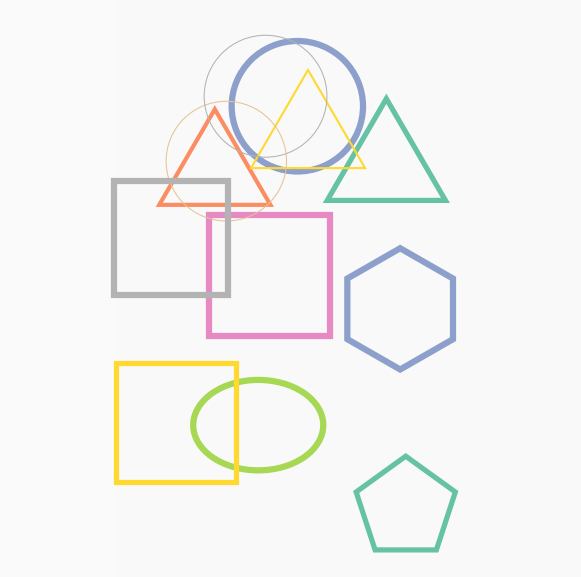[{"shape": "pentagon", "thickness": 2.5, "radius": 0.45, "center": [0.698, 0.119]}, {"shape": "triangle", "thickness": 2.5, "radius": 0.59, "center": [0.665, 0.711]}, {"shape": "triangle", "thickness": 2, "radius": 0.55, "center": [0.37, 0.7]}, {"shape": "hexagon", "thickness": 3, "radius": 0.52, "center": [0.688, 0.464]}, {"shape": "circle", "thickness": 3, "radius": 0.56, "center": [0.512, 0.815]}, {"shape": "square", "thickness": 3, "radius": 0.52, "center": [0.464, 0.522]}, {"shape": "oval", "thickness": 3, "radius": 0.56, "center": [0.444, 0.263]}, {"shape": "triangle", "thickness": 1, "radius": 0.57, "center": [0.53, 0.765]}, {"shape": "square", "thickness": 2.5, "radius": 0.51, "center": [0.303, 0.267]}, {"shape": "circle", "thickness": 0.5, "radius": 0.52, "center": [0.389, 0.72]}, {"shape": "circle", "thickness": 0.5, "radius": 0.53, "center": [0.457, 0.832]}, {"shape": "square", "thickness": 3, "radius": 0.49, "center": [0.294, 0.587]}]